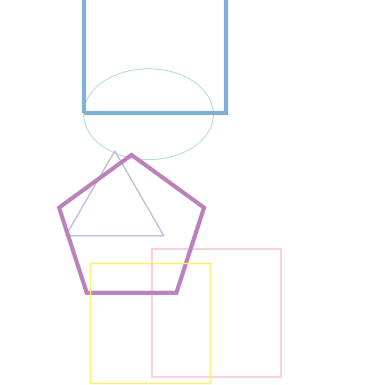[{"shape": "oval", "thickness": 0.5, "radius": 0.84, "center": [0.386, 0.703]}, {"shape": "triangle", "thickness": 1, "radius": 0.73, "center": [0.298, 0.461]}, {"shape": "square", "thickness": 3, "radius": 0.92, "center": [0.403, 0.891]}, {"shape": "square", "thickness": 1.5, "radius": 0.84, "center": [0.562, 0.187]}, {"shape": "pentagon", "thickness": 3, "radius": 0.99, "center": [0.342, 0.4]}, {"shape": "square", "thickness": 1, "radius": 0.78, "center": [0.39, 0.16]}]